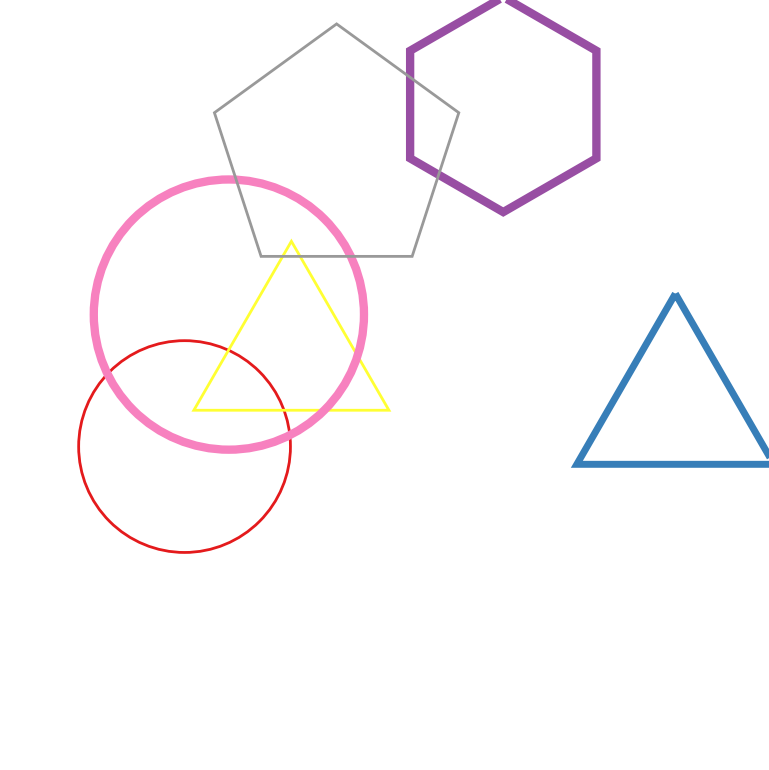[{"shape": "circle", "thickness": 1, "radius": 0.69, "center": [0.24, 0.42]}, {"shape": "triangle", "thickness": 2.5, "radius": 0.74, "center": [0.877, 0.471]}, {"shape": "hexagon", "thickness": 3, "radius": 0.7, "center": [0.654, 0.864]}, {"shape": "triangle", "thickness": 1, "radius": 0.73, "center": [0.378, 0.54]}, {"shape": "circle", "thickness": 3, "radius": 0.88, "center": [0.297, 0.591]}, {"shape": "pentagon", "thickness": 1, "radius": 0.83, "center": [0.437, 0.802]}]